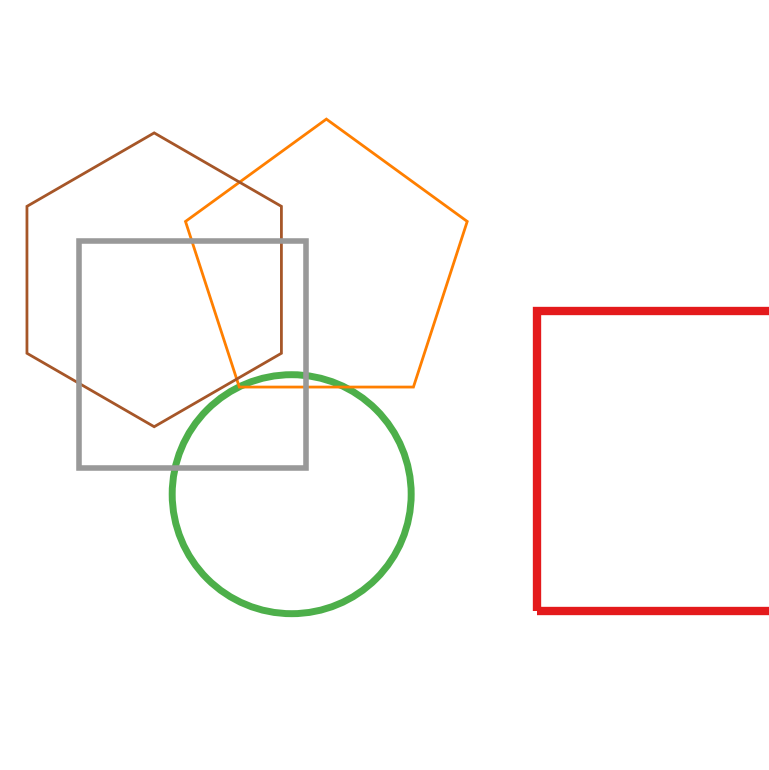[{"shape": "square", "thickness": 3, "radius": 0.98, "center": [0.892, 0.401]}, {"shape": "circle", "thickness": 2.5, "radius": 0.78, "center": [0.379, 0.358]}, {"shape": "pentagon", "thickness": 1, "radius": 0.96, "center": [0.424, 0.653]}, {"shape": "hexagon", "thickness": 1, "radius": 0.95, "center": [0.2, 0.637]}, {"shape": "square", "thickness": 2, "radius": 0.74, "center": [0.25, 0.54]}]